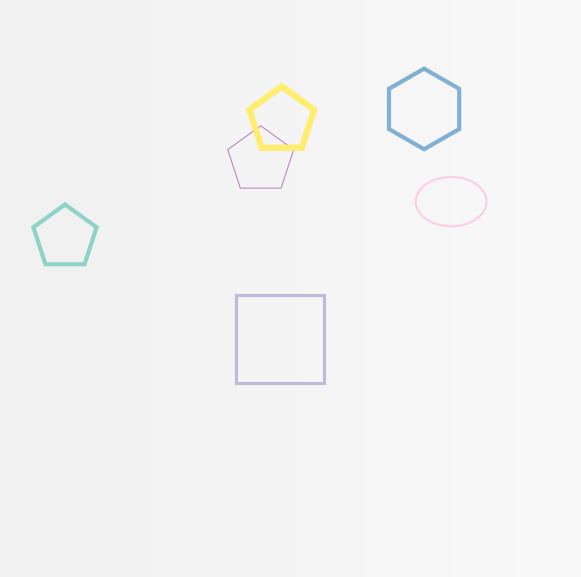[{"shape": "pentagon", "thickness": 2, "radius": 0.29, "center": [0.112, 0.588]}, {"shape": "square", "thickness": 1.5, "radius": 0.38, "center": [0.482, 0.413]}, {"shape": "hexagon", "thickness": 2, "radius": 0.35, "center": [0.73, 0.81]}, {"shape": "oval", "thickness": 1, "radius": 0.3, "center": [0.776, 0.65]}, {"shape": "pentagon", "thickness": 0.5, "radius": 0.3, "center": [0.449, 0.722]}, {"shape": "pentagon", "thickness": 3, "radius": 0.29, "center": [0.485, 0.791]}]